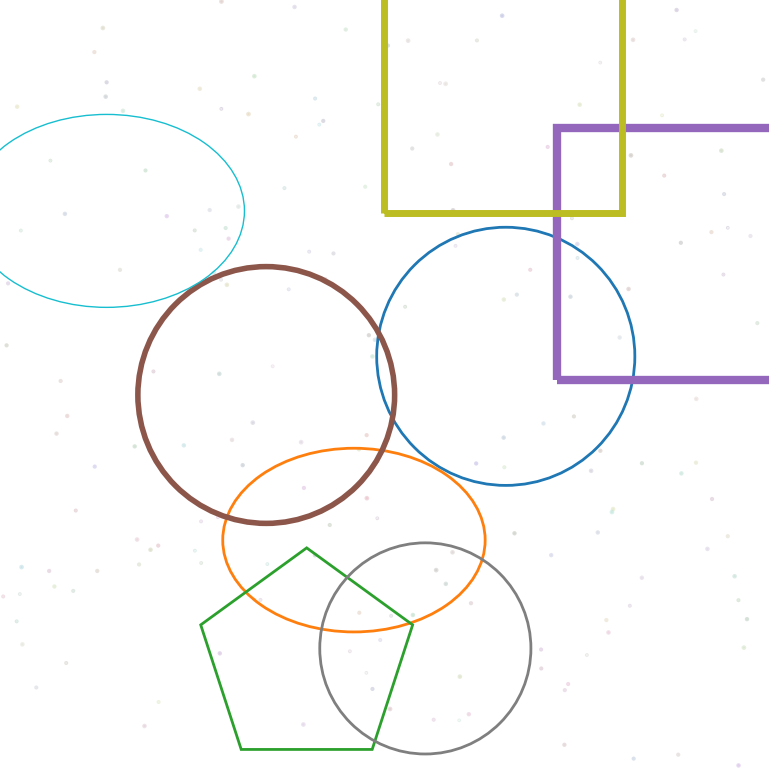[{"shape": "circle", "thickness": 1, "radius": 0.84, "center": [0.657, 0.537]}, {"shape": "oval", "thickness": 1, "radius": 0.85, "center": [0.46, 0.299]}, {"shape": "pentagon", "thickness": 1, "radius": 0.72, "center": [0.398, 0.144]}, {"shape": "square", "thickness": 3, "radius": 0.82, "center": [0.888, 0.67]}, {"shape": "circle", "thickness": 2, "radius": 0.83, "center": [0.346, 0.487]}, {"shape": "circle", "thickness": 1, "radius": 0.69, "center": [0.552, 0.158]}, {"shape": "square", "thickness": 2.5, "radius": 0.77, "center": [0.653, 0.878]}, {"shape": "oval", "thickness": 0.5, "radius": 0.89, "center": [0.138, 0.726]}]